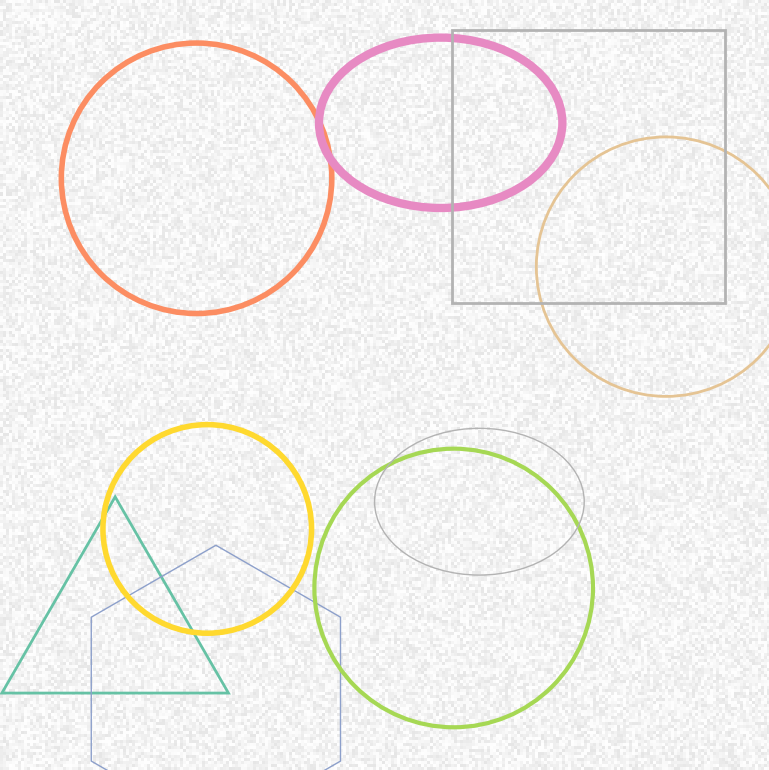[{"shape": "triangle", "thickness": 1, "radius": 0.85, "center": [0.15, 0.185]}, {"shape": "circle", "thickness": 2, "radius": 0.88, "center": [0.255, 0.768]}, {"shape": "hexagon", "thickness": 0.5, "radius": 0.93, "center": [0.28, 0.105]}, {"shape": "oval", "thickness": 3, "radius": 0.79, "center": [0.572, 0.841]}, {"shape": "circle", "thickness": 1.5, "radius": 0.9, "center": [0.589, 0.236]}, {"shape": "circle", "thickness": 2, "radius": 0.68, "center": [0.269, 0.313]}, {"shape": "circle", "thickness": 1, "radius": 0.84, "center": [0.865, 0.654]}, {"shape": "square", "thickness": 1, "radius": 0.88, "center": [0.764, 0.784]}, {"shape": "oval", "thickness": 0.5, "radius": 0.68, "center": [0.623, 0.348]}]